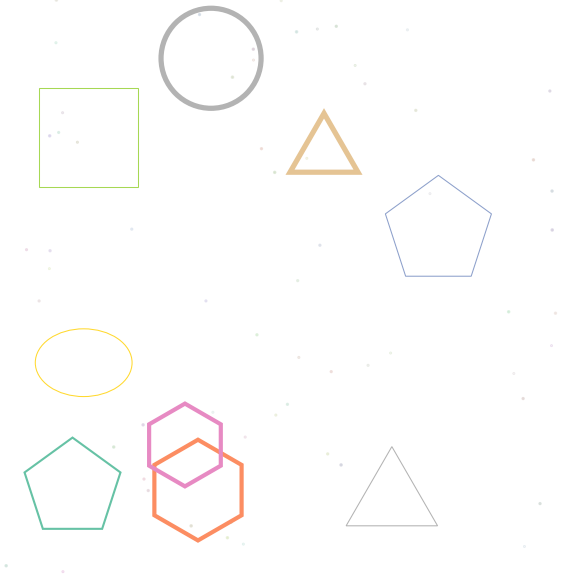[{"shape": "pentagon", "thickness": 1, "radius": 0.44, "center": [0.126, 0.154]}, {"shape": "hexagon", "thickness": 2, "radius": 0.44, "center": [0.343, 0.151]}, {"shape": "pentagon", "thickness": 0.5, "radius": 0.48, "center": [0.759, 0.599]}, {"shape": "hexagon", "thickness": 2, "radius": 0.36, "center": [0.32, 0.229]}, {"shape": "square", "thickness": 0.5, "radius": 0.43, "center": [0.154, 0.761]}, {"shape": "oval", "thickness": 0.5, "radius": 0.42, "center": [0.145, 0.371]}, {"shape": "triangle", "thickness": 2.5, "radius": 0.34, "center": [0.561, 0.735]}, {"shape": "triangle", "thickness": 0.5, "radius": 0.46, "center": [0.679, 0.134]}, {"shape": "circle", "thickness": 2.5, "radius": 0.43, "center": [0.365, 0.898]}]